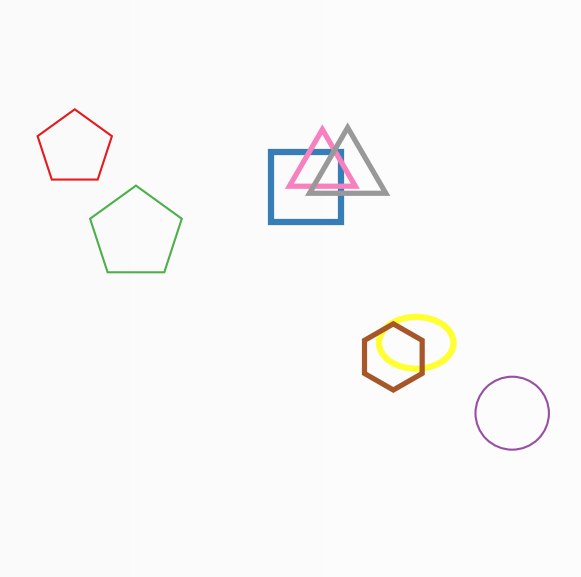[{"shape": "pentagon", "thickness": 1, "radius": 0.34, "center": [0.129, 0.743]}, {"shape": "square", "thickness": 3, "radius": 0.3, "center": [0.526, 0.675]}, {"shape": "pentagon", "thickness": 1, "radius": 0.41, "center": [0.234, 0.595]}, {"shape": "circle", "thickness": 1, "radius": 0.32, "center": [0.881, 0.284]}, {"shape": "oval", "thickness": 3, "radius": 0.32, "center": [0.716, 0.406]}, {"shape": "hexagon", "thickness": 2.5, "radius": 0.29, "center": [0.677, 0.381]}, {"shape": "triangle", "thickness": 2.5, "radius": 0.33, "center": [0.555, 0.709]}, {"shape": "triangle", "thickness": 2.5, "radius": 0.38, "center": [0.598, 0.702]}]